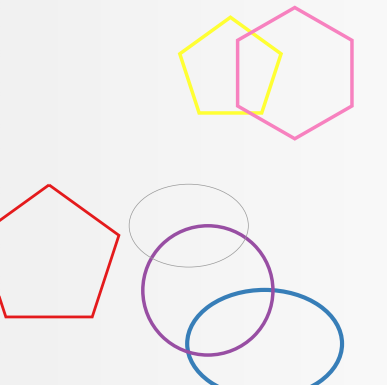[{"shape": "pentagon", "thickness": 2, "radius": 0.95, "center": [0.127, 0.33]}, {"shape": "oval", "thickness": 3, "radius": 1.0, "center": [0.683, 0.107]}, {"shape": "circle", "thickness": 2.5, "radius": 0.84, "center": [0.536, 0.246]}, {"shape": "pentagon", "thickness": 2.5, "radius": 0.69, "center": [0.595, 0.818]}, {"shape": "hexagon", "thickness": 2.5, "radius": 0.85, "center": [0.761, 0.81]}, {"shape": "oval", "thickness": 0.5, "radius": 0.77, "center": [0.487, 0.414]}]